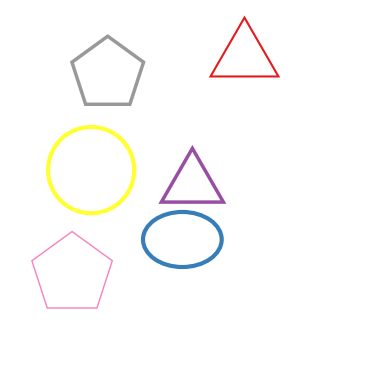[{"shape": "triangle", "thickness": 1.5, "radius": 0.51, "center": [0.635, 0.852]}, {"shape": "oval", "thickness": 3, "radius": 0.51, "center": [0.474, 0.378]}, {"shape": "triangle", "thickness": 2.5, "radius": 0.47, "center": [0.5, 0.522]}, {"shape": "circle", "thickness": 3, "radius": 0.56, "center": [0.237, 0.558]}, {"shape": "pentagon", "thickness": 1, "radius": 0.55, "center": [0.187, 0.289]}, {"shape": "pentagon", "thickness": 2.5, "radius": 0.49, "center": [0.28, 0.808]}]